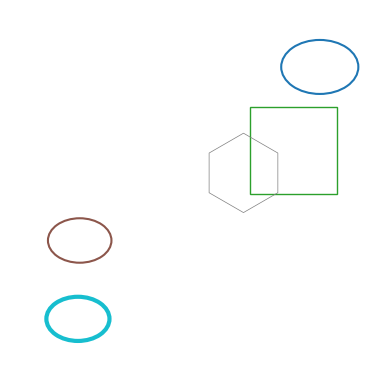[{"shape": "oval", "thickness": 1.5, "radius": 0.5, "center": [0.831, 0.826]}, {"shape": "square", "thickness": 1, "radius": 0.57, "center": [0.762, 0.609]}, {"shape": "oval", "thickness": 1.5, "radius": 0.41, "center": [0.207, 0.375]}, {"shape": "hexagon", "thickness": 0.5, "radius": 0.52, "center": [0.632, 0.551]}, {"shape": "oval", "thickness": 3, "radius": 0.41, "center": [0.202, 0.172]}]